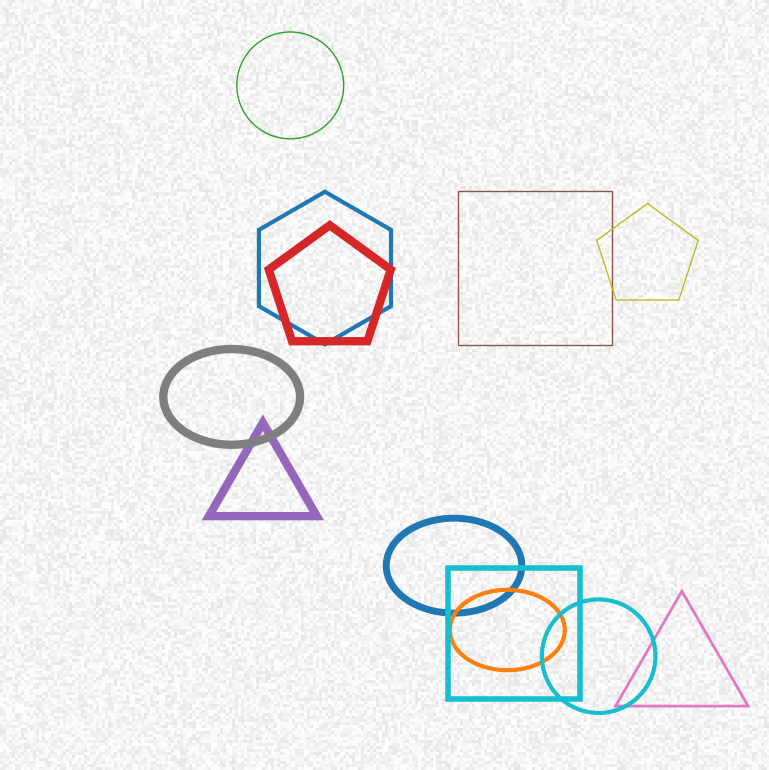[{"shape": "oval", "thickness": 2.5, "radius": 0.44, "center": [0.59, 0.265]}, {"shape": "hexagon", "thickness": 1.5, "radius": 0.5, "center": [0.422, 0.652]}, {"shape": "oval", "thickness": 1.5, "radius": 0.37, "center": [0.659, 0.182]}, {"shape": "circle", "thickness": 0.5, "radius": 0.35, "center": [0.377, 0.889]}, {"shape": "pentagon", "thickness": 3, "radius": 0.42, "center": [0.428, 0.624]}, {"shape": "triangle", "thickness": 3, "radius": 0.4, "center": [0.341, 0.37]}, {"shape": "square", "thickness": 0.5, "radius": 0.5, "center": [0.695, 0.652]}, {"shape": "triangle", "thickness": 1, "radius": 0.5, "center": [0.886, 0.133]}, {"shape": "oval", "thickness": 3, "radius": 0.44, "center": [0.301, 0.485]}, {"shape": "pentagon", "thickness": 0.5, "radius": 0.35, "center": [0.841, 0.666]}, {"shape": "square", "thickness": 2, "radius": 0.43, "center": [0.667, 0.178]}, {"shape": "circle", "thickness": 1.5, "radius": 0.37, "center": [0.777, 0.148]}]